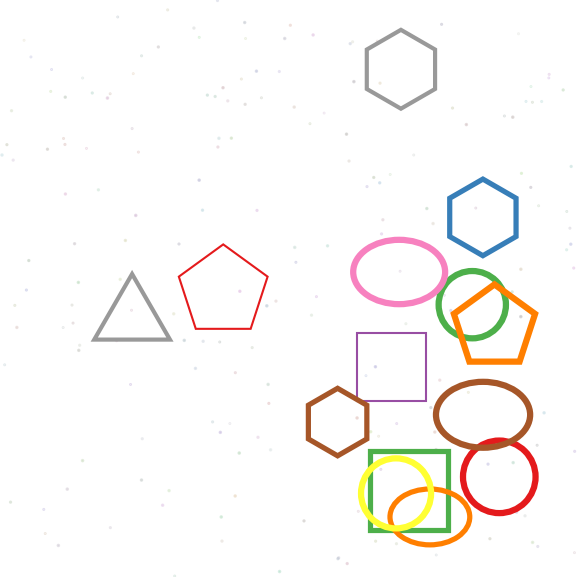[{"shape": "pentagon", "thickness": 1, "radius": 0.4, "center": [0.387, 0.495]}, {"shape": "circle", "thickness": 3, "radius": 0.31, "center": [0.865, 0.173]}, {"shape": "hexagon", "thickness": 2.5, "radius": 0.33, "center": [0.836, 0.623]}, {"shape": "square", "thickness": 2.5, "radius": 0.34, "center": [0.708, 0.15]}, {"shape": "circle", "thickness": 3, "radius": 0.29, "center": [0.818, 0.472]}, {"shape": "square", "thickness": 1, "radius": 0.3, "center": [0.678, 0.364]}, {"shape": "oval", "thickness": 2.5, "radius": 0.35, "center": [0.744, 0.104]}, {"shape": "pentagon", "thickness": 3, "radius": 0.37, "center": [0.856, 0.433]}, {"shape": "circle", "thickness": 3, "radius": 0.3, "center": [0.686, 0.145]}, {"shape": "hexagon", "thickness": 2.5, "radius": 0.29, "center": [0.585, 0.268]}, {"shape": "oval", "thickness": 3, "radius": 0.41, "center": [0.836, 0.281]}, {"shape": "oval", "thickness": 3, "radius": 0.4, "center": [0.691, 0.528]}, {"shape": "hexagon", "thickness": 2, "radius": 0.34, "center": [0.694, 0.879]}, {"shape": "triangle", "thickness": 2, "radius": 0.38, "center": [0.229, 0.449]}]